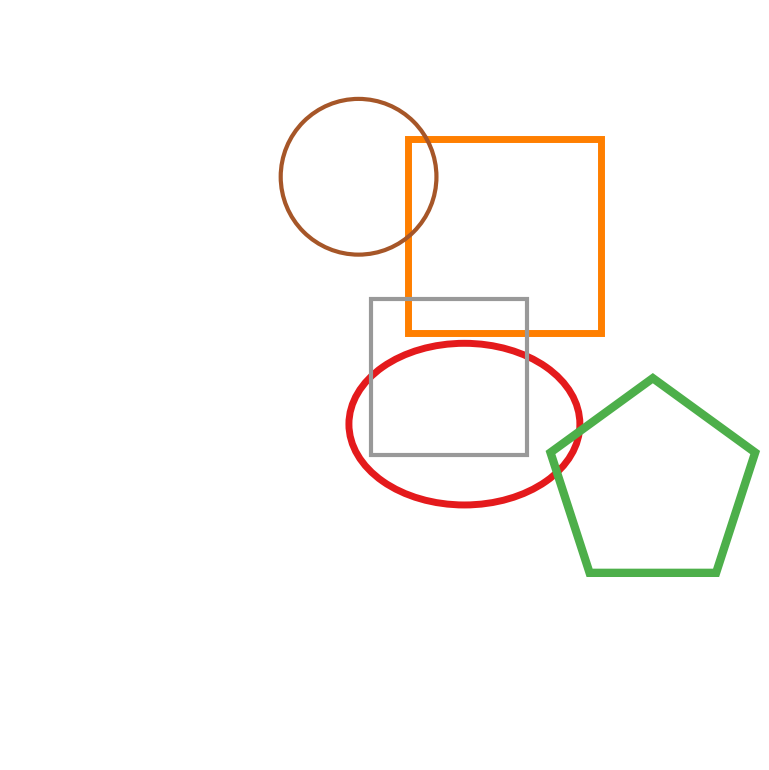[{"shape": "oval", "thickness": 2.5, "radius": 0.75, "center": [0.603, 0.449]}, {"shape": "pentagon", "thickness": 3, "radius": 0.7, "center": [0.848, 0.369]}, {"shape": "square", "thickness": 2.5, "radius": 0.63, "center": [0.655, 0.693]}, {"shape": "circle", "thickness": 1.5, "radius": 0.51, "center": [0.466, 0.77]}, {"shape": "square", "thickness": 1.5, "radius": 0.51, "center": [0.583, 0.51]}]